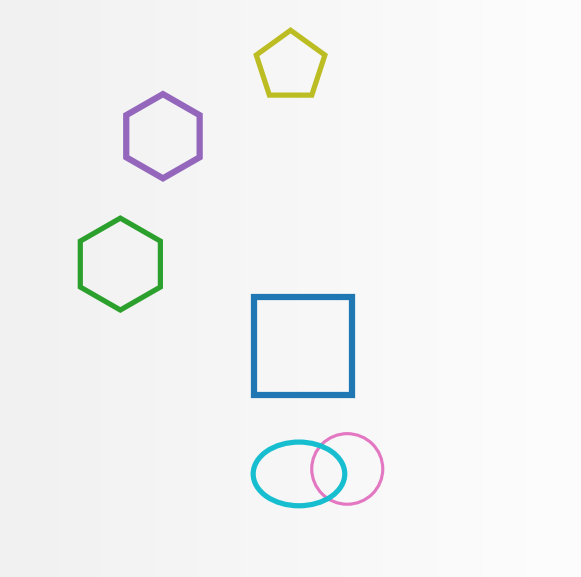[{"shape": "square", "thickness": 3, "radius": 0.42, "center": [0.522, 0.4]}, {"shape": "hexagon", "thickness": 2.5, "radius": 0.4, "center": [0.207, 0.542]}, {"shape": "hexagon", "thickness": 3, "radius": 0.36, "center": [0.28, 0.763]}, {"shape": "circle", "thickness": 1.5, "radius": 0.31, "center": [0.597, 0.187]}, {"shape": "pentagon", "thickness": 2.5, "radius": 0.31, "center": [0.5, 0.885]}, {"shape": "oval", "thickness": 2.5, "radius": 0.39, "center": [0.514, 0.178]}]